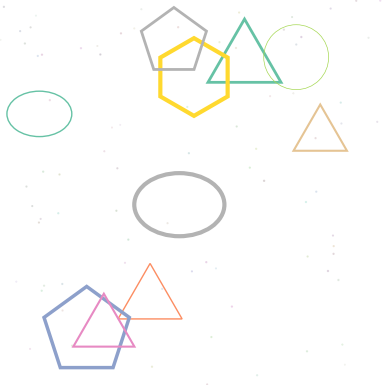[{"shape": "oval", "thickness": 1, "radius": 0.42, "center": [0.102, 0.704]}, {"shape": "triangle", "thickness": 2, "radius": 0.55, "center": [0.635, 0.841]}, {"shape": "triangle", "thickness": 1, "radius": 0.48, "center": [0.39, 0.22]}, {"shape": "pentagon", "thickness": 2.5, "radius": 0.58, "center": [0.225, 0.139]}, {"shape": "triangle", "thickness": 1.5, "radius": 0.46, "center": [0.27, 0.145]}, {"shape": "circle", "thickness": 0.5, "radius": 0.42, "center": [0.769, 0.851]}, {"shape": "hexagon", "thickness": 3, "radius": 0.5, "center": [0.504, 0.8]}, {"shape": "triangle", "thickness": 1.5, "radius": 0.4, "center": [0.832, 0.648]}, {"shape": "oval", "thickness": 3, "radius": 0.59, "center": [0.466, 0.468]}, {"shape": "pentagon", "thickness": 2, "radius": 0.44, "center": [0.452, 0.892]}]